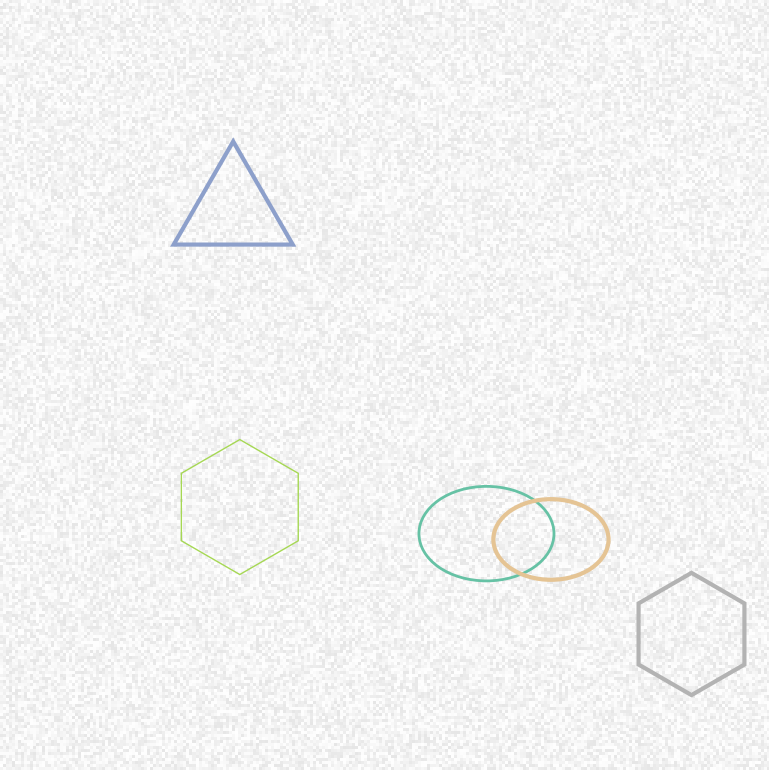[{"shape": "oval", "thickness": 1, "radius": 0.44, "center": [0.632, 0.307]}, {"shape": "triangle", "thickness": 1.5, "radius": 0.45, "center": [0.303, 0.727]}, {"shape": "hexagon", "thickness": 0.5, "radius": 0.44, "center": [0.311, 0.342]}, {"shape": "oval", "thickness": 1.5, "radius": 0.37, "center": [0.716, 0.299]}, {"shape": "hexagon", "thickness": 1.5, "radius": 0.4, "center": [0.898, 0.177]}]